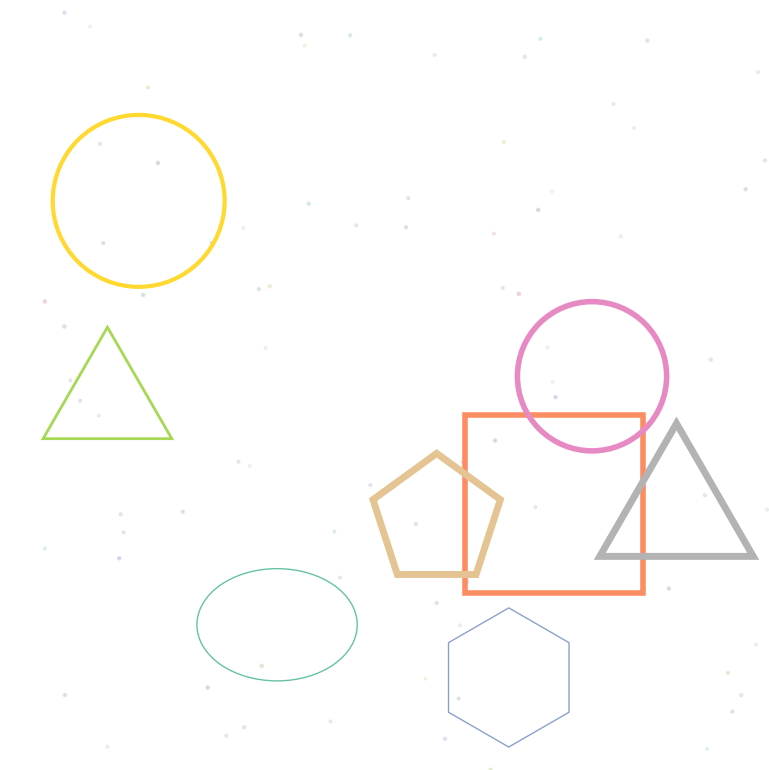[{"shape": "oval", "thickness": 0.5, "radius": 0.52, "center": [0.36, 0.189]}, {"shape": "square", "thickness": 2, "radius": 0.58, "center": [0.719, 0.345]}, {"shape": "hexagon", "thickness": 0.5, "radius": 0.45, "center": [0.661, 0.12]}, {"shape": "circle", "thickness": 2, "radius": 0.48, "center": [0.769, 0.511]}, {"shape": "triangle", "thickness": 1, "radius": 0.48, "center": [0.14, 0.479]}, {"shape": "circle", "thickness": 1.5, "radius": 0.56, "center": [0.18, 0.739]}, {"shape": "pentagon", "thickness": 2.5, "radius": 0.43, "center": [0.567, 0.324]}, {"shape": "triangle", "thickness": 2.5, "radius": 0.58, "center": [0.879, 0.335]}]